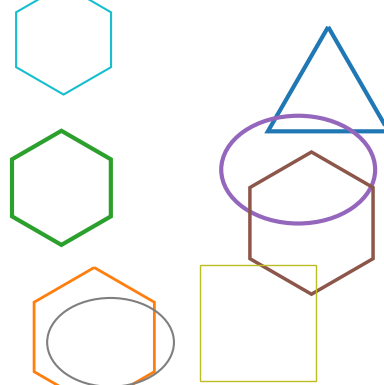[{"shape": "triangle", "thickness": 3, "radius": 0.9, "center": [0.852, 0.749]}, {"shape": "hexagon", "thickness": 2, "radius": 0.9, "center": [0.245, 0.125]}, {"shape": "hexagon", "thickness": 3, "radius": 0.74, "center": [0.16, 0.512]}, {"shape": "oval", "thickness": 3, "radius": 1.0, "center": [0.775, 0.559]}, {"shape": "hexagon", "thickness": 2.5, "radius": 0.92, "center": [0.809, 0.42]}, {"shape": "oval", "thickness": 1.5, "radius": 0.82, "center": [0.287, 0.111]}, {"shape": "square", "thickness": 1, "radius": 0.76, "center": [0.67, 0.161]}, {"shape": "hexagon", "thickness": 1.5, "radius": 0.71, "center": [0.165, 0.897]}]